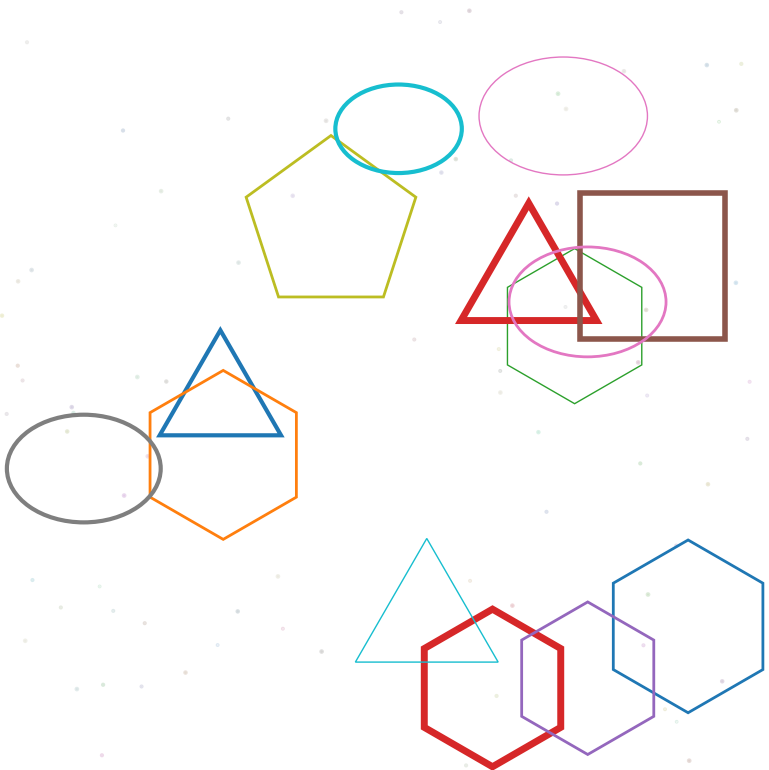[{"shape": "hexagon", "thickness": 1, "radius": 0.56, "center": [0.894, 0.187]}, {"shape": "triangle", "thickness": 1.5, "radius": 0.45, "center": [0.286, 0.48]}, {"shape": "hexagon", "thickness": 1, "radius": 0.55, "center": [0.29, 0.409]}, {"shape": "hexagon", "thickness": 0.5, "radius": 0.5, "center": [0.746, 0.576]}, {"shape": "triangle", "thickness": 2.5, "radius": 0.51, "center": [0.687, 0.634]}, {"shape": "hexagon", "thickness": 2.5, "radius": 0.51, "center": [0.64, 0.107]}, {"shape": "hexagon", "thickness": 1, "radius": 0.5, "center": [0.763, 0.119]}, {"shape": "square", "thickness": 2, "radius": 0.47, "center": [0.847, 0.655]}, {"shape": "oval", "thickness": 1, "radius": 0.51, "center": [0.763, 0.608]}, {"shape": "oval", "thickness": 0.5, "radius": 0.55, "center": [0.731, 0.849]}, {"shape": "oval", "thickness": 1.5, "radius": 0.5, "center": [0.109, 0.391]}, {"shape": "pentagon", "thickness": 1, "radius": 0.58, "center": [0.43, 0.708]}, {"shape": "triangle", "thickness": 0.5, "radius": 0.54, "center": [0.554, 0.194]}, {"shape": "oval", "thickness": 1.5, "radius": 0.41, "center": [0.518, 0.833]}]